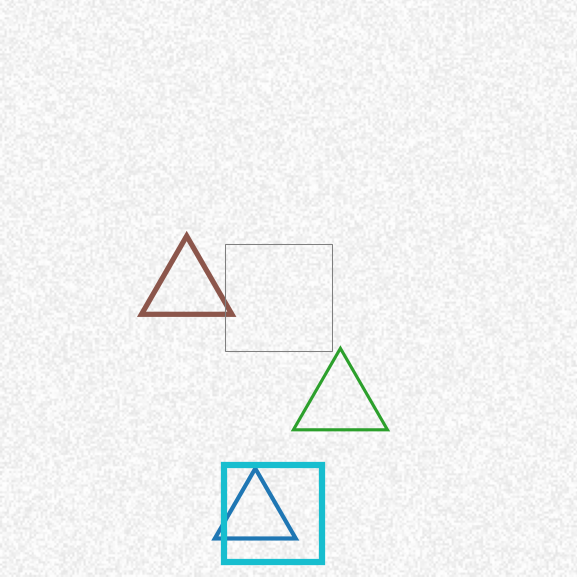[{"shape": "triangle", "thickness": 2, "radius": 0.4, "center": [0.442, 0.107]}, {"shape": "triangle", "thickness": 1.5, "radius": 0.47, "center": [0.589, 0.302]}, {"shape": "triangle", "thickness": 2.5, "radius": 0.45, "center": [0.323, 0.5]}, {"shape": "square", "thickness": 0.5, "radius": 0.46, "center": [0.483, 0.484]}, {"shape": "square", "thickness": 3, "radius": 0.42, "center": [0.472, 0.11]}]